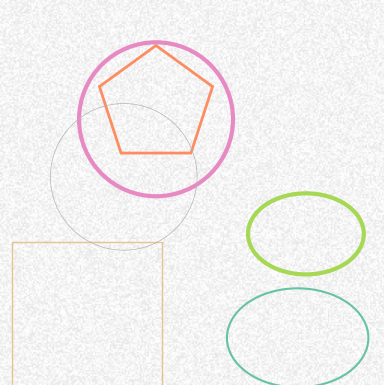[{"shape": "oval", "thickness": 1.5, "radius": 0.92, "center": [0.773, 0.122]}, {"shape": "pentagon", "thickness": 2, "radius": 0.77, "center": [0.405, 0.727]}, {"shape": "circle", "thickness": 3, "radius": 1.0, "center": [0.405, 0.69]}, {"shape": "oval", "thickness": 3, "radius": 0.75, "center": [0.795, 0.393]}, {"shape": "square", "thickness": 1, "radius": 0.97, "center": [0.227, 0.177]}, {"shape": "circle", "thickness": 0.5, "radius": 0.95, "center": [0.321, 0.541]}]